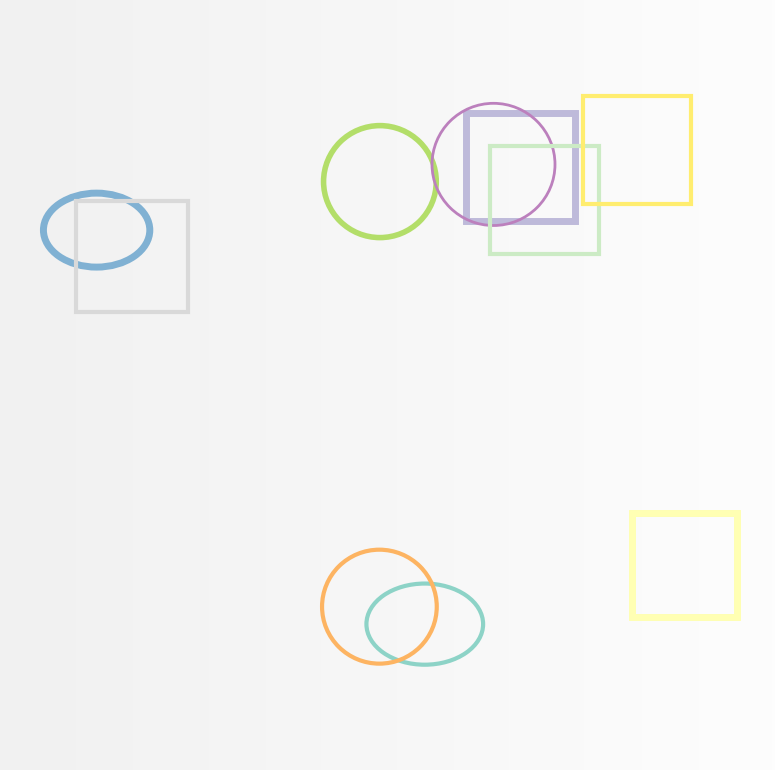[{"shape": "oval", "thickness": 1.5, "radius": 0.38, "center": [0.548, 0.189]}, {"shape": "square", "thickness": 2.5, "radius": 0.34, "center": [0.883, 0.266]}, {"shape": "square", "thickness": 2.5, "radius": 0.35, "center": [0.672, 0.783]}, {"shape": "oval", "thickness": 2.5, "radius": 0.34, "center": [0.125, 0.701]}, {"shape": "circle", "thickness": 1.5, "radius": 0.37, "center": [0.49, 0.212]}, {"shape": "circle", "thickness": 2, "radius": 0.36, "center": [0.49, 0.764]}, {"shape": "square", "thickness": 1.5, "radius": 0.36, "center": [0.17, 0.667]}, {"shape": "circle", "thickness": 1, "radius": 0.4, "center": [0.637, 0.786]}, {"shape": "square", "thickness": 1.5, "radius": 0.35, "center": [0.702, 0.741]}, {"shape": "square", "thickness": 1.5, "radius": 0.35, "center": [0.822, 0.805]}]